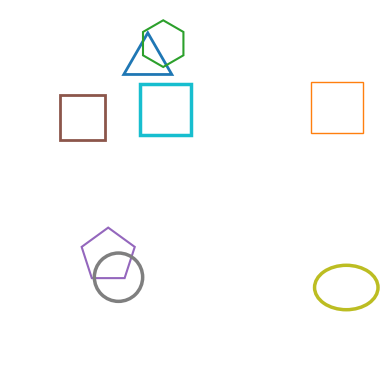[{"shape": "triangle", "thickness": 2, "radius": 0.36, "center": [0.384, 0.843]}, {"shape": "square", "thickness": 1, "radius": 0.33, "center": [0.875, 0.721]}, {"shape": "hexagon", "thickness": 1.5, "radius": 0.3, "center": [0.424, 0.887]}, {"shape": "pentagon", "thickness": 1.5, "radius": 0.36, "center": [0.281, 0.336]}, {"shape": "square", "thickness": 2, "radius": 0.29, "center": [0.214, 0.696]}, {"shape": "circle", "thickness": 2.5, "radius": 0.31, "center": [0.308, 0.28]}, {"shape": "oval", "thickness": 2.5, "radius": 0.41, "center": [0.899, 0.253]}, {"shape": "square", "thickness": 2.5, "radius": 0.33, "center": [0.431, 0.716]}]